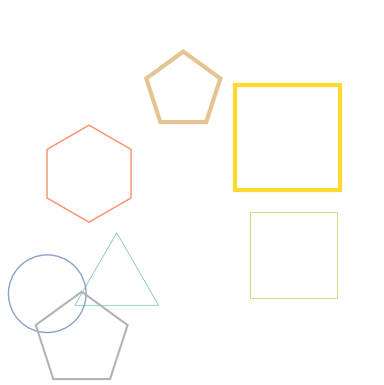[{"shape": "triangle", "thickness": 0.5, "radius": 0.63, "center": [0.303, 0.27]}, {"shape": "hexagon", "thickness": 1, "radius": 0.63, "center": [0.231, 0.549]}, {"shape": "circle", "thickness": 1, "radius": 0.5, "center": [0.123, 0.237]}, {"shape": "square", "thickness": 0.5, "radius": 0.56, "center": [0.762, 0.338]}, {"shape": "square", "thickness": 3, "radius": 0.68, "center": [0.746, 0.642]}, {"shape": "pentagon", "thickness": 3, "radius": 0.51, "center": [0.476, 0.765]}, {"shape": "pentagon", "thickness": 1.5, "radius": 0.63, "center": [0.212, 0.117]}]